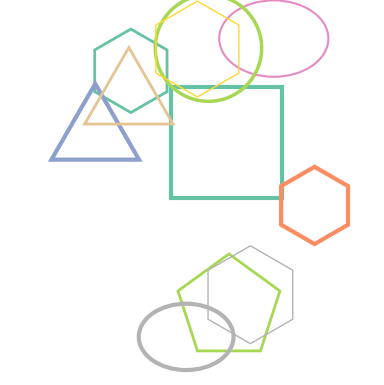[{"shape": "hexagon", "thickness": 2, "radius": 0.54, "center": [0.34, 0.816]}, {"shape": "square", "thickness": 3, "radius": 0.72, "center": [0.59, 0.629]}, {"shape": "hexagon", "thickness": 3, "radius": 0.5, "center": [0.817, 0.466]}, {"shape": "triangle", "thickness": 3, "radius": 0.66, "center": [0.247, 0.651]}, {"shape": "oval", "thickness": 1.5, "radius": 0.71, "center": [0.711, 0.9]}, {"shape": "pentagon", "thickness": 2, "radius": 0.7, "center": [0.595, 0.201]}, {"shape": "circle", "thickness": 2.5, "radius": 0.69, "center": [0.541, 0.875]}, {"shape": "hexagon", "thickness": 1, "radius": 0.62, "center": [0.513, 0.873]}, {"shape": "triangle", "thickness": 2, "radius": 0.66, "center": [0.335, 0.744]}, {"shape": "hexagon", "thickness": 1, "radius": 0.64, "center": [0.65, 0.235]}, {"shape": "oval", "thickness": 3, "radius": 0.62, "center": [0.483, 0.125]}]